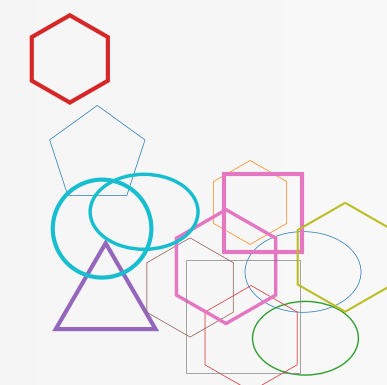[{"shape": "oval", "thickness": 0.5, "radius": 0.75, "center": [0.782, 0.294]}, {"shape": "pentagon", "thickness": 0.5, "radius": 0.65, "center": [0.251, 0.597]}, {"shape": "hexagon", "thickness": 0.5, "radius": 0.54, "center": [0.645, 0.474]}, {"shape": "oval", "thickness": 1, "radius": 0.68, "center": [0.788, 0.121]}, {"shape": "hexagon", "thickness": 3, "radius": 0.57, "center": [0.18, 0.847]}, {"shape": "hexagon", "thickness": 0.5, "radius": 0.69, "center": [0.648, 0.121]}, {"shape": "triangle", "thickness": 3, "radius": 0.74, "center": [0.273, 0.22]}, {"shape": "hexagon", "thickness": 0.5, "radius": 0.64, "center": [0.49, 0.253]}, {"shape": "square", "thickness": 3, "radius": 0.5, "center": [0.678, 0.447]}, {"shape": "hexagon", "thickness": 2.5, "radius": 0.74, "center": [0.583, 0.307]}, {"shape": "square", "thickness": 0.5, "radius": 0.73, "center": [0.627, 0.178]}, {"shape": "hexagon", "thickness": 1.5, "radius": 0.71, "center": [0.891, 0.332]}, {"shape": "circle", "thickness": 3, "radius": 0.64, "center": [0.263, 0.406]}, {"shape": "oval", "thickness": 2.5, "radius": 0.7, "center": [0.372, 0.45]}]